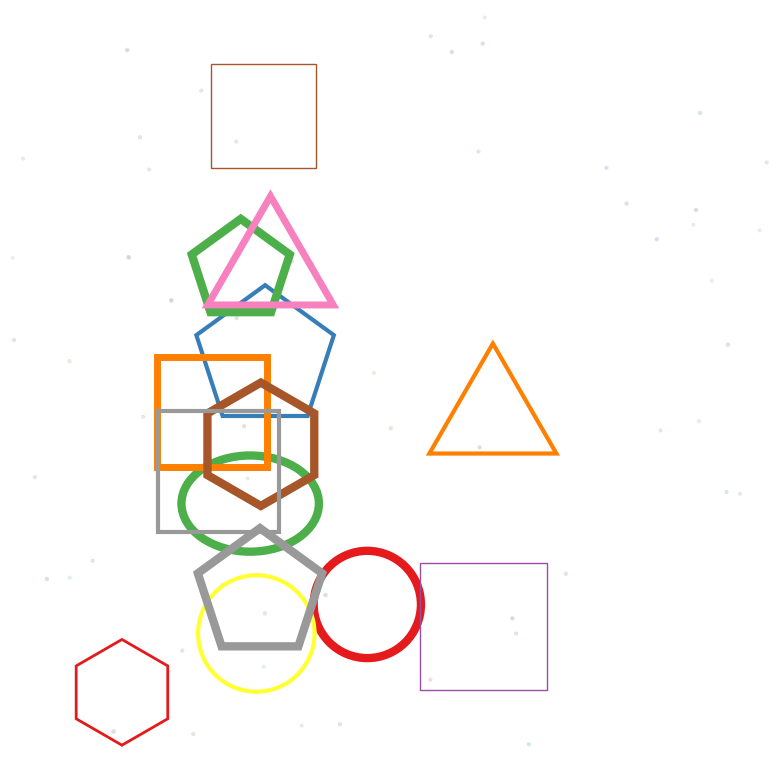[{"shape": "hexagon", "thickness": 1, "radius": 0.34, "center": [0.158, 0.101]}, {"shape": "circle", "thickness": 3, "radius": 0.35, "center": [0.477, 0.215]}, {"shape": "pentagon", "thickness": 1.5, "radius": 0.47, "center": [0.344, 0.536]}, {"shape": "oval", "thickness": 3, "radius": 0.45, "center": [0.325, 0.346]}, {"shape": "pentagon", "thickness": 3, "radius": 0.33, "center": [0.313, 0.649]}, {"shape": "square", "thickness": 0.5, "radius": 0.41, "center": [0.628, 0.186]}, {"shape": "square", "thickness": 2.5, "radius": 0.36, "center": [0.276, 0.465]}, {"shape": "triangle", "thickness": 1.5, "radius": 0.48, "center": [0.64, 0.459]}, {"shape": "circle", "thickness": 1.5, "radius": 0.38, "center": [0.333, 0.177]}, {"shape": "hexagon", "thickness": 3, "radius": 0.4, "center": [0.339, 0.423]}, {"shape": "square", "thickness": 0.5, "radius": 0.34, "center": [0.342, 0.849]}, {"shape": "triangle", "thickness": 2.5, "radius": 0.47, "center": [0.351, 0.651]}, {"shape": "square", "thickness": 1.5, "radius": 0.39, "center": [0.284, 0.388]}, {"shape": "pentagon", "thickness": 3, "radius": 0.42, "center": [0.338, 0.229]}]